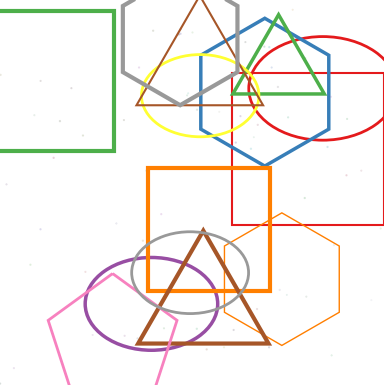[{"shape": "oval", "thickness": 2, "radius": 0.96, "center": [0.838, 0.77]}, {"shape": "square", "thickness": 1.5, "radius": 0.98, "center": [0.8, 0.613]}, {"shape": "hexagon", "thickness": 2.5, "radius": 0.96, "center": [0.688, 0.761]}, {"shape": "triangle", "thickness": 2.5, "radius": 0.69, "center": [0.724, 0.825]}, {"shape": "square", "thickness": 3, "radius": 0.91, "center": [0.115, 0.789]}, {"shape": "oval", "thickness": 2.5, "radius": 0.86, "center": [0.393, 0.211]}, {"shape": "hexagon", "thickness": 1, "radius": 0.86, "center": [0.732, 0.275]}, {"shape": "square", "thickness": 3, "radius": 0.8, "center": [0.543, 0.404]}, {"shape": "oval", "thickness": 2, "radius": 0.76, "center": [0.52, 0.751]}, {"shape": "triangle", "thickness": 3, "radius": 0.98, "center": [0.528, 0.205]}, {"shape": "triangle", "thickness": 1.5, "radius": 0.95, "center": [0.519, 0.822]}, {"shape": "pentagon", "thickness": 2, "radius": 0.88, "center": [0.292, 0.114]}, {"shape": "oval", "thickness": 2, "radius": 0.76, "center": [0.494, 0.292]}, {"shape": "hexagon", "thickness": 3, "radius": 0.86, "center": [0.468, 0.899]}]